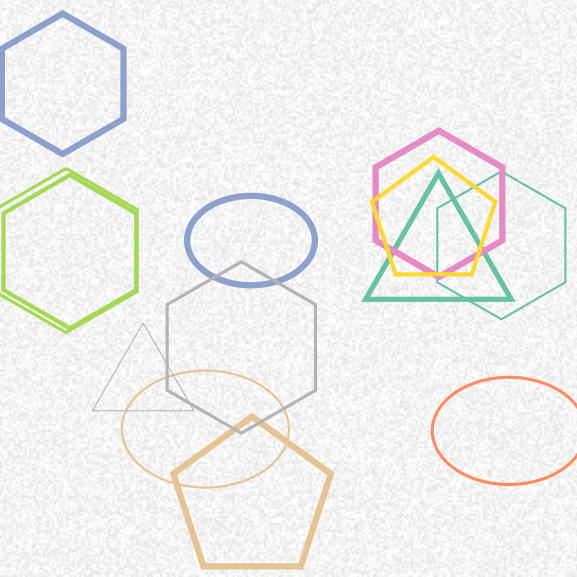[{"shape": "hexagon", "thickness": 1, "radius": 0.64, "center": [0.868, 0.574]}, {"shape": "triangle", "thickness": 2.5, "radius": 0.73, "center": [0.759, 0.554]}, {"shape": "oval", "thickness": 1.5, "radius": 0.66, "center": [0.881, 0.253]}, {"shape": "oval", "thickness": 3, "radius": 0.55, "center": [0.435, 0.583]}, {"shape": "hexagon", "thickness": 3, "radius": 0.61, "center": [0.109, 0.854]}, {"shape": "hexagon", "thickness": 3, "radius": 0.63, "center": [0.76, 0.646]}, {"shape": "hexagon", "thickness": 1.5, "radius": 0.71, "center": [0.114, 0.565]}, {"shape": "hexagon", "thickness": 2, "radius": 0.66, "center": [0.121, 0.563]}, {"shape": "pentagon", "thickness": 2, "radius": 0.56, "center": [0.751, 0.615]}, {"shape": "pentagon", "thickness": 3, "radius": 0.72, "center": [0.437, 0.134]}, {"shape": "oval", "thickness": 1, "radius": 0.72, "center": [0.356, 0.256]}, {"shape": "hexagon", "thickness": 1.5, "radius": 0.74, "center": [0.418, 0.397]}, {"shape": "triangle", "thickness": 0.5, "radius": 0.51, "center": [0.248, 0.339]}]